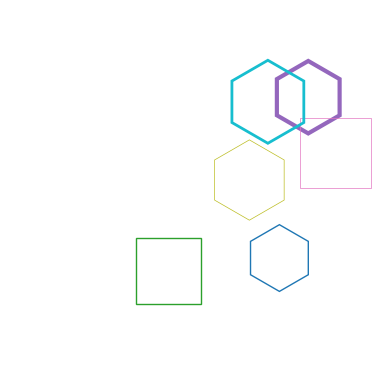[{"shape": "hexagon", "thickness": 1, "radius": 0.43, "center": [0.726, 0.33]}, {"shape": "square", "thickness": 1, "radius": 0.43, "center": [0.438, 0.297]}, {"shape": "hexagon", "thickness": 3, "radius": 0.47, "center": [0.801, 0.748]}, {"shape": "square", "thickness": 0.5, "radius": 0.46, "center": [0.872, 0.603]}, {"shape": "hexagon", "thickness": 0.5, "radius": 0.52, "center": [0.648, 0.532]}, {"shape": "hexagon", "thickness": 2, "radius": 0.54, "center": [0.696, 0.736]}]